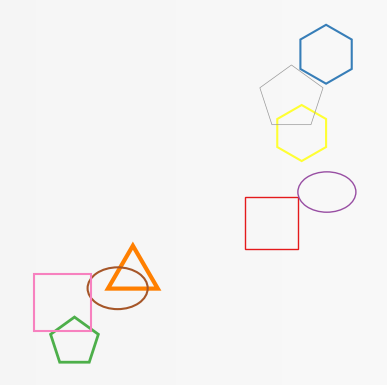[{"shape": "square", "thickness": 1, "radius": 0.34, "center": [0.701, 0.421]}, {"shape": "hexagon", "thickness": 1.5, "radius": 0.38, "center": [0.841, 0.859]}, {"shape": "pentagon", "thickness": 2, "radius": 0.32, "center": [0.192, 0.112]}, {"shape": "oval", "thickness": 1, "radius": 0.37, "center": [0.844, 0.501]}, {"shape": "triangle", "thickness": 3, "radius": 0.37, "center": [0.343, 0.288]}, {"shape": "hexagon", "thickness": 1.5, "radius": 0.36, "center": [0.779, 0.654]}, {"shape": "oval", "thickness": 1.5, "radius": 0.39, "center": [0.304, 0.251]}, {"shape": "square", "thickness": 1.5, "radius": 0.37, "center": [0.161, 0.214]}, {"shape": "pentagon", "thickness": 0.5, "radius": 0.43, "center": [0.752, 0.746]}]